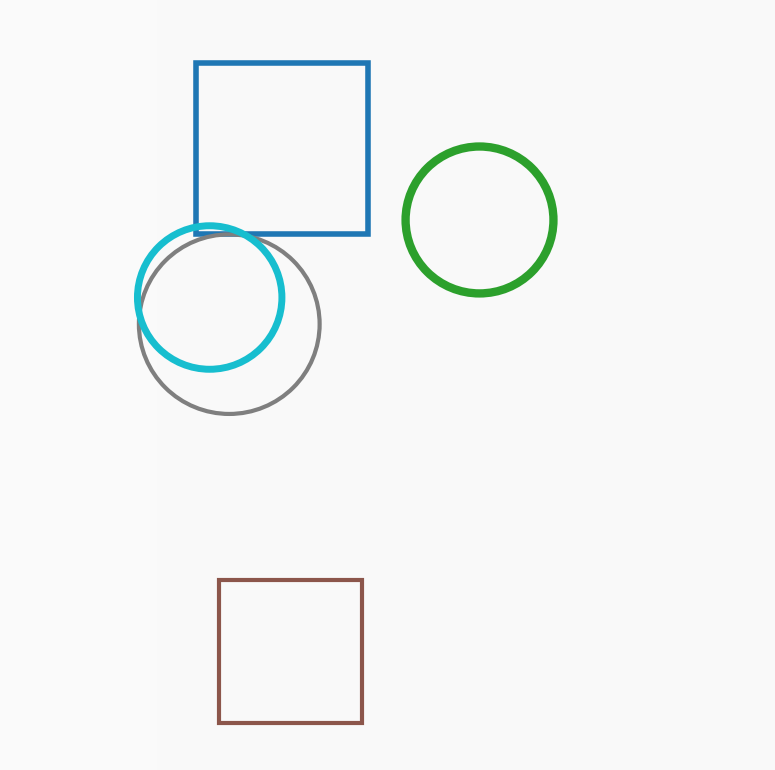[{"shape": "square", "thickness": 2, "radius": 0.55, "center": [0.364, 0.807]}, {"shape": "circle", "thickness": 3, "radius": 0.48, "center": [0.619, 0.714]}, {"shape": "square", "thickness": 1.5, "radius": 0.46, "center": [0.374, 0.154]}, {"shape": "circle", "thickness": 1.5, "radius": 0.58, "center": [0.296, 0.579]}, {"shape": "circle", "thickness": 2.5, "radius": 0.47, "center": [0.271, 0.614]}]